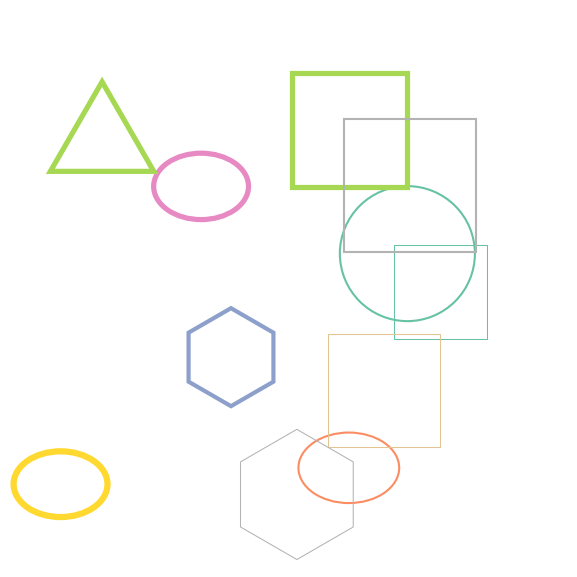[{"shape": "circle", "thickness": 1, "radius": 0.58, "center": [0.705, 0.56]}, {"shape": "square", "thickness": 0.5, "radius": 0.4, "center": [0.763, 0.494]}, {"shape": "oval", "thickness": 1, "radius": 0.44, "center": [0.604, 0.189]}, {"shape": "hexagon", "thickness": 2, "radius": 0.42, "center": [0.4, 0.381]}, {"shape": "oval", "thickness": 2.5, "radius": 0.41, "center": [0.348, 0.676]}, {"shape": "triangle", "thickness": 2.5, "radius": 0.52, "center": [0.177, 0.754]}, {"shape": "square", "thickness": 2.5, "radius": 0.5, "center": [0.605, 0.774]}, {"shape": "oval", "thickness": 3, "radius": 0.41, "center": [0.105, 0.161]}, {"shape": "square", "thickness": 0.5, "radius": 0.49, "center": [0.664, 0.323]}, {"shape": "hexagon", "thickness": 0.5, "radius": 0.56, "center": [0.514, 0.143]}, {"shape": "square", "thickness": 1, "radius": 0.57, "center": [0.71, 0.678]}]